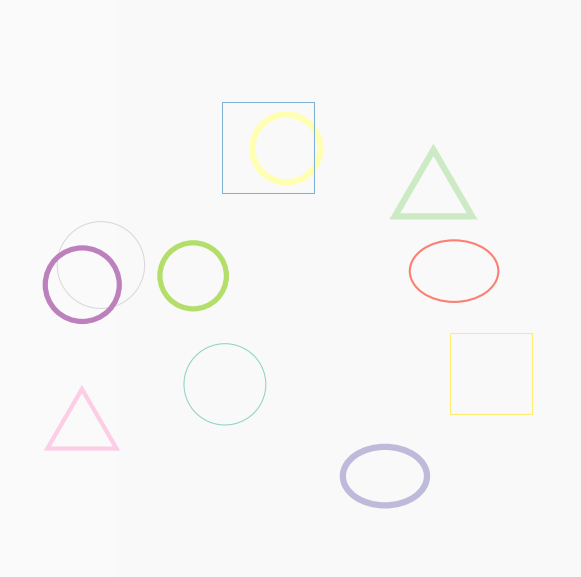[{"shape": "circle", "thickness": 0.5, "radius": 0.35, "center": [0.387, 0.334]}, {"shape": "circle", "thickness": 3, "radius": 0.29, "center": [0.493, 0.742]}, {"shape": "oval", "thickness": 3, "radius": 0.36, "center": [0.662, 0.175]}, {"shape": "oval", "thickness": 1, "radius": 0.38, "center": [0.781, 0.53]}, {"shape": "square", "thickness": 0.5, "radius": 0.4, "center": [0.462, 0.744]}, {"shape": "circle", "thickness": 2.5, "radius": 0.29, "center": [0.332, 0.522]}, {"shape": "triangle", "thickness": 2, "radius": 0.34, "center": [0.141, 0.257]}, {"shape": "circle", "thickness": 0.5, "radius": 0.38, "center": [0.174, 0.54]}, {"shape": "circle", "thickness": 2.5, "radius": 0.32, "center": [0.142, 0.506]}, {"shape": "triangle", "thickness": 3, "radius": 0.38, "center": [0.746, 0.663]}, {"shape": "square", "thickness": 0.5, "radius": 0.35, "center": [0.845, 0.352]}]